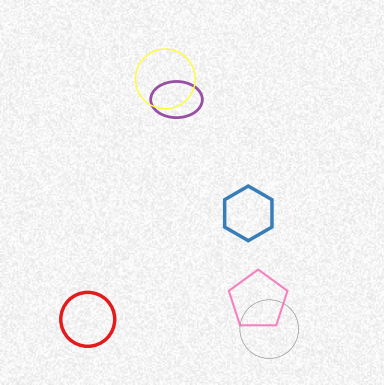[{"shape": "circle", "thickness": 2.5, "radius": 0.35, "center": [0.228, 0.171]}, {"shape": "hexagon", "thickness": 2.5, "radius": 0.35, "center": [0.645, 0.446]}, {"shape": "oval", "thickness": 2, "radius": 0.34, "center": [0.458, 0.741]}, {"shape": "circle", "thickness": 1, "radius": 0.39, "center": [0.429, 0.795]}, {"shape": "pentagon", "thickness": 1.5, "radius": 0.4, "center": [0.671, 0.22]}, {"shape": "circle", "thickness": 0.5, "radius": 0.38, "center": [0.699, 0.145]}]